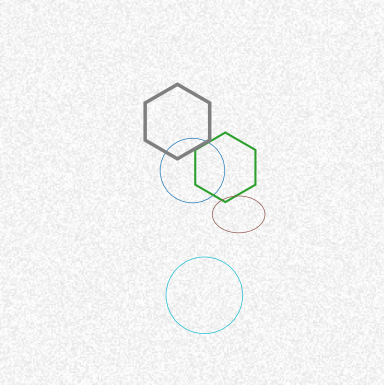[{"shape": "circle", "thickness": 0.5, "radius": 0.42, "center": [0.5, 0.557]}, {"shape": "hexagon", "thickness": 1.5, "radius": 0.45, "center": [0.585, 0.565]}, {"shape": "oval", "thickness": 0.5, "radius": 0.34, "center": [0.62, 0.443]}, {"shape": "hexagon", "thickness": 2.5, "radius": 0.48, "center": [0.461, 0.684]}, {"shape": "circle", "thickness": 0.5, "radius": 0.5, "center": [0.531, 0.233]}]